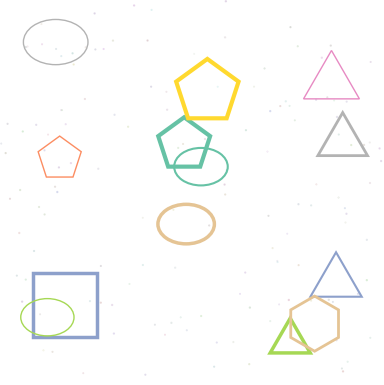[{"shape": "pentagon", "thickness": 3, "radius": 0.35, "center": [0.478, 0.625]}, {"shape": "oval", "thickness": 1.5, "radius": 0.35, "center": [0.522, 0.567]}, {"shape": "pentagon", "thickness": 1, "radius": 0.29, "center": [0.155, 0.588]}, {"shape": "triangle", "thickness": 1.5, "radius": 0.38, "center": [0.873, 0.268]}, {"shape": "square", "thickness": 2.5, "radius": 0.42, "center": [0.169, 0.207]}, {"shape": "triangle", "thickness": 1, "radius": 0.42, "center": [0.861, 0.785]}, {"shape": "oval", "thickness": 1, "radius": 0.35, "center": [0.123, 0.176]}, {"shape": "triangle", "thickness": 2.5, "radius": 0.3, "center": [0.754, 0.113]}, {"shape": "pentagon", "thickness": 3, "radius": 0.43, "center": [0.539, 0.762]}, {"shape": "hexagon", "thickness": 2, "radius": 0.36, "center": [0.817, 0.159]}, {"shape": "oval", "thickness": 2.5, "radius": 0.37, "center": [0.483, 0.418]}, {"shape": "oval", "thickness": 1, "radius": 0.42, "center": [0.145, 0.891]}, {"shape": "triangle", "thickness": 2, "radius": 0.37, "center": [0.89, 0.633]}]